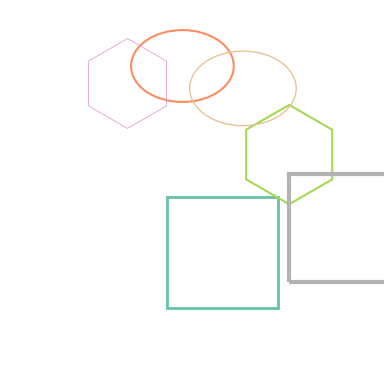[{"shape": "square", "thickness": 2, "radius": 0.72, "center": [0.577, 0.345]}, {"shape": "oval", "thickness": 1.5, "radius": 0.67, "center": [0.474, 0.829]}, {"shape": "hexagon", "thickness": 0.5, "radius": 0.58, "center": [0.331, 0.783]}, {"shape": "hexagon", "thickness": 1.5, "radius": 0.65, "center": [0.751, 0.599]}, {"shape": "oval", "thickness": 1, "radius": 0.69, "center": [0.631, 0.77]}, {"shape": "square", "thickness": 3, "radius": 0.7, "center": [0.891, 0.407]}]